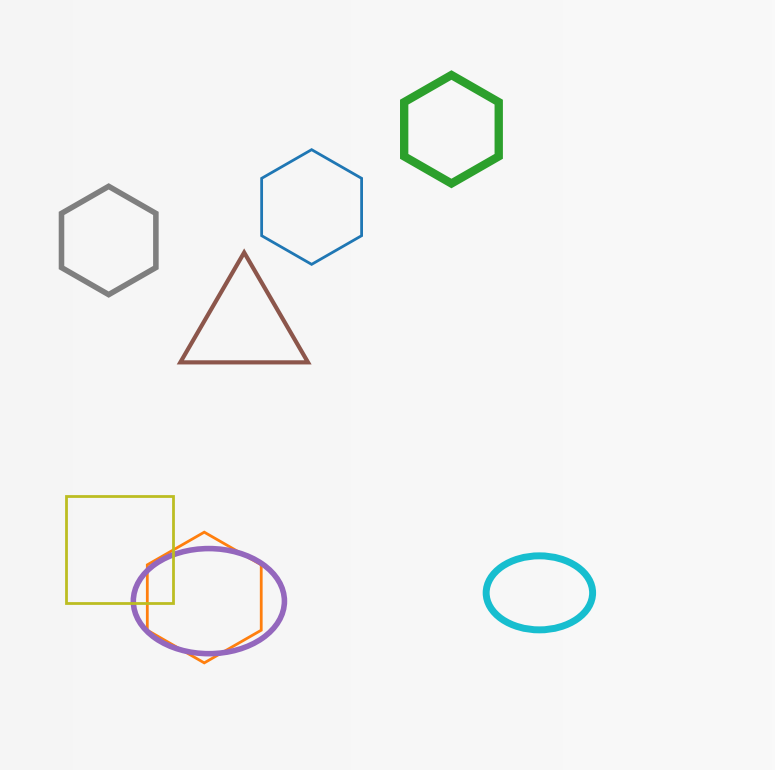[{"shape": "hexagon", "thickness": 1, "radius": 0.37, "center": [0.402, 0.731]}, {"shape": "hexagon", "thickness": 1, "radius": 0.42, "center": [0.264, 0.224]}, {"shape": "hexagon", "thickness": 3, "radius": 0.35, "center": [0.583, 0.832]}, {"shape": "oval", "thickness": 2, "radius": 0.49, "center": [0.27, 0.219]}, {"shape": "triangle", "thickness": 1.5, "radius": 0.48, "center": [0.315, 0.577]}, {"shape": "hexagon", "thickness": 2, "radius": 0.35, "center": [0.14, 0.688]}, {"shape": "square", "thickness": 1, "radius": 0.35, "center": [0.154, 0.286]}, {"shape": "oval", "thickness": 2.5, "radius": 0.34, "center": [0.696, 0.23]}]